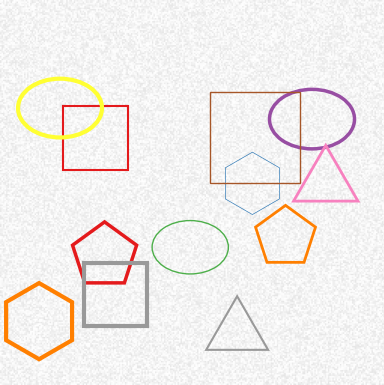[{"shape": "square", "thickness": 1.5, "radius": 0.42, "center": [0.248, 0.642]}, {"shape": "pentagon", "thickness": 2.5, "radius": 0.44, "center": [0.272, 0.336]}, {"shape": "hexagon", "thickness": 0.5, "radius": 0.41, "center": [0.656, 0.524]}, {"shape": "oval", "thickness": 1, "radius": 0.5, "center": [0.494, 0.358]}, {"shape": "oval", "thickness": 2.5, "radius": 0.55, "center": [0.81, 0.691]}, {"shape": "pentagon", "thickness": 2, "radius": 0.41, "center": [0.742, 0.385]}, {"shape": "hexagon", "thickness": 3, "radius": 0.49, "center": [0.102, 0.166]}, {"shape": "oval", "thickness": 3, "radius": 0.55, "center": [0.156, 0.719]}, {"shape": "square", "thickness": 1, "radius": 0.59, "center": [0.662, 0.643]}, {"shape": "triangle", "thickness": 2, "radius": 0.48, "center": [0.846, 0.526]}, {"shape": "square", "thickness": 3, "radius": 0.41, "center": [0.3, 0.236]}, {"shape": "triangle", "thickness": 1.5, "radius": 0.46, "center": [0.616, 0.138]}]